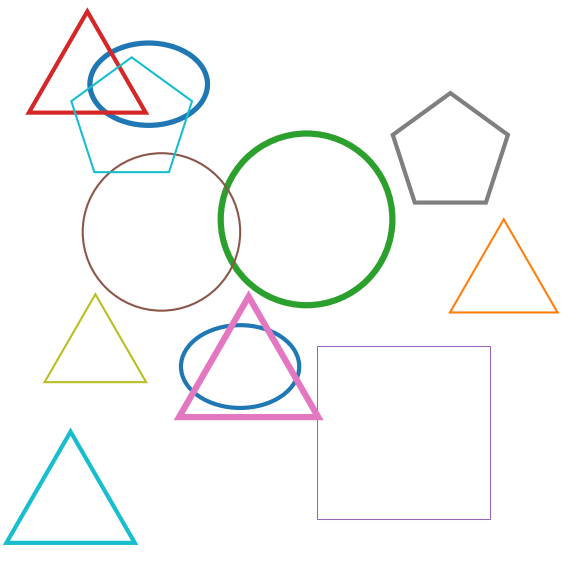[{"shape": "oval", "thickness": 2, "radius": 0.51, "center": [0.416, 0.364]}, {"shape": "oval", "thickness": 2.5, "radius": 0.51, "center": [0.258, 0.853]}, {"shape": "triangle", "thickness": 1, "radius": 0.54, "center": [0.872, 0.512]}, {"shape": "circle", "thickness": 3, "radius": 0.74, "center": [0.531, 0.619]}, {"shape": "triangle", "thickness": 2, "radius": 0.58, "center": [0.151, 0.863]}, {"shape": "square", "thickness": 0.5, "radius": 0.75, "center": [0.698, 0.25]}, {"shape": "circle", "thickness": 1, "radius": 0.68, "center": [0.28, 0.597]}, {"shape": "triangle", "thickness": 3, "radius": 0.7, "center": [0.431, 0.346]}, {"shape": "pentagon", "thickness": 2, "radius": 0.52, "center": [0.78, 0.733]}, {"shape": "triangle", "thickness": 1, "radius": 0.51, "center": [0.165, 0.388]}, {"shape": "pentagon", "thickness": 1, "radius": 0.55, "center": [0.228, 0.79]}, {"shape": "triangle", "thickness": 2, "radius": 0.64, "center": [0.122, 0.123]}]